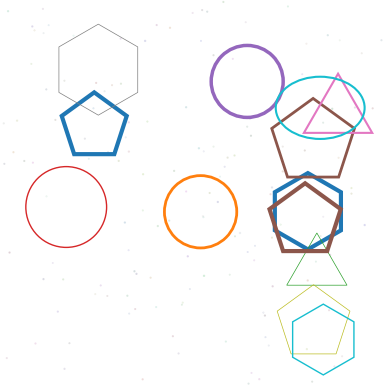[{"shape": "pentagon", "thickness": 3, "radius": 0.44, "center": [0.245, 0.671]}, {"shape": "hexagon", "thickness": 3, "radius": 0.5, "center": [0.8, 0.451]}, {"shape": "circle", "thickness": 2, "radius": 0.47, "center": [0.521, 0.45]}, {"shape": "triangle", "thickness": 0.5, "radius": 0.45, "center": [0.823, 0.304]}, {"shape": "circle", "thickness": 1, "radius": 0.52, "center": [0.172, 0.462]}, {"shape": "circle", "thickness": 2.5, "radius": 0.47, "center": [0.642, 0.788]}, {"shape": "pentagon", "thickness": 2, "radius": 0.56, "center": [0.813, 0.631]}, {"shape": "pentagon", "thickness": 3, "radius": 0.49, "center": [0.793, 0.427]}, {"shape": "triangle", "thickness": 1.5, "radius": 0.51, "center": [0.878, 0.706]}, {"shape": "hexagon", "thickness": 0.5, "radius": 0.59, "center": [0.255, 0.819]}, {"shape": "pentagon", "thickness": 0.5, "radius": 0.5, "center": [0.814, 0.161]}, {"shape": "oval", "thickness": 1.5, "radius": 0.58, "center": [0.832, 0.72]}, {"shape": "hexagon", "thickness": 1, "radius": 0.46, "center": [0.84, 0.118]}]